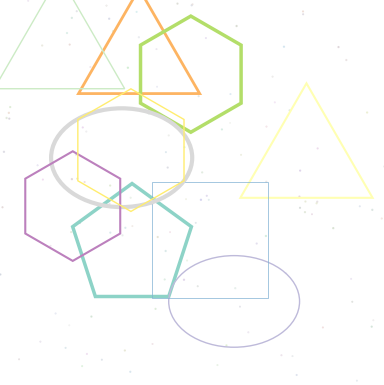[{"shape": "pentagon", "thickness": 2.5, "radius": 0.81, "center": [0.343, 0.361]}, {"shape": "triangle", "thickness": 1.5, "radius": 0.99, "center": [0.796, 0.585]}, {"shape": "oval", "thickness": 1, "radius": 0.85, "center": [0.608, 0.217]}, {"shape": "square", "thickness": 0.5, "radius": 0.75, "center": [0.545, 0.377]}, {"shape": "triangle", "thickness": 2, "radius": 0.91, "center": [0.361, 0.848]}, {"shape": "hexagon", "thickness": 2.5, "radius": 0.75, "center": [0.496, 0.807]}, {"shape": "oval", "thickness": 3, "radius": 0.92, "center": [0.316, 0.59]}, {"shape": "hexagon", "thickness": 1.5, "radius": 0.71, "center": [0.189, 0.465]}, {"shape": "triangle", "thickness": 1, "radius": 0.98, "center": [0.154, 0.867]}, {"shape": "hexagon", "thickness": 1, "radius": 0.8, "center": [0.34, 0.61]}]